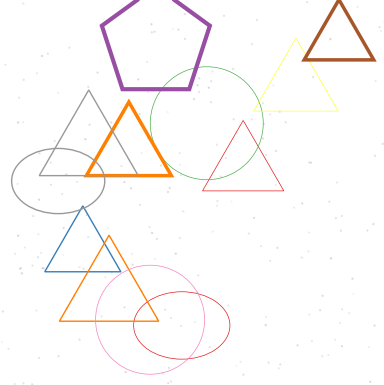[{"shape": "triangle", "thickness": 0.5, "radius": 0.61, "center": [0.632, 0.565]}, {"shape": "oval", "thickness": 0.5, "radius": 0.63, "center": [0.472, 0.155]}, {"shape": "triangle", "thickness": 1, "radius": 0.57, "center": [0.215, 0.351]}, {"shape": "circle", "thickness": 0.5, "radius": 0.73, "center": [0.537, 0.68]}, {"shape": "pentagon", "thickness": 3, "radius": 0.74, "center": [0.405, 0.888]}, {"shape": "triangle", "thickness": 2.5, "radius": 0.64, "center": [0.335, 0.608]}, {"shape": "triangle", "thickness": 1, "radius": 0.74, "center": [0.283, 0.24]}, {"shape": "triangle", "thickness": 0.5, "radius": 0.63, "center": [0.769, 0.775]}, {"shape": "triangle", "thickness": 2.5, "radius": 0.52, "center": [0.88, 0.897]}, {"shape": "circle", "thickness": 0.5, "radius": 0.71, "center": [0.39, 0.17]}, {"shape": "oval", "thickness": 1, "radius": 0.6, "center": [0.151, 0.53]}, {"shape": "triangle", "thickness": 1, "radius": 0.74, "center": [0.231, 0.618]}]